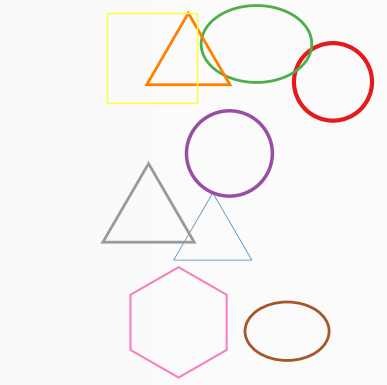[{"shape": "circle", "thickness": 3, "radius": 0.5, "center": [0.859, 0.787]}, {"shape": "triangle", "thickness": 0.5, "radius": 0.58, "center": [0.549, 0.383]}, {"shape": "oval", "thickness": 2, "radius": 0.71, "center": [0.662, 0.886]}, {"shape": "circle", "thickness": 2.5, "radius": 0.55, "center": [0.592, 0.601]}, {"shape": "triangle", "thickness": 2, "radius": 0.62, "center": [0.486, 0.842]}, {"shape": "square", "thickness": 1, "radius": 0.58, "center": [0.393, 0.848]}, {"shape": "oval", "thickness": 2, "radius": 0.54, "center": [0.741, 0.14]}, {"shape": "hexagon", "thickness": 1.5, "radius": 0.72, "center": [0.461, 0.163]}, {"shape": "triangle", "thickness": 2, "radius": 0.68, "center": [0.383, 0.439]}]